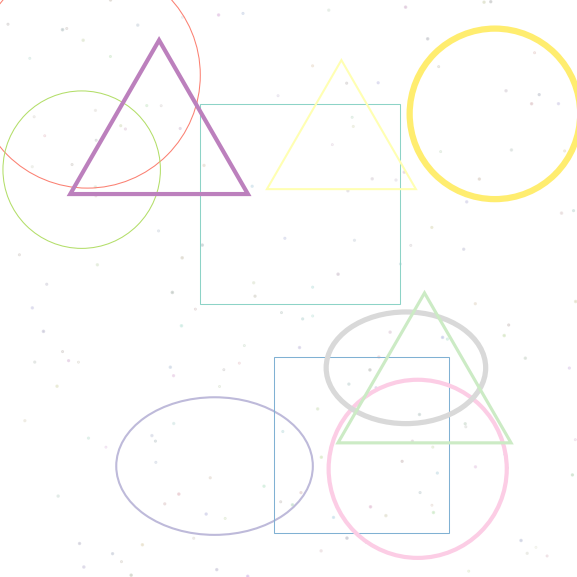[{"shape": "square", "thickness": 0.5, "radius": 0.87, "center": [0.52, 0.646]}, {"shape": "triangle", "thickness": 1, "radius": 0.74, "center": [0.591, 0.746]}, {"shape": "oval", "thickness": 1, "radius": 0.85, "center": [0.372, 0.192]}, {"shape": "circle", "thickness": 0.5, "radius": 0.98, "center": [0.151, 0.869]}, {"shape": "square", "thickness": 0.5, "radius": 0.76, "center": [0.626, 0.229]}, {"shape": "circle", "thickness": 0.5, "radius": 0.68, "center": [0.141, 0.705]}, {"shape": "circle", "thickness": 2, "radius": 0.77, "center": [0.723, 0.187]}, {"shape": "oval", "thickness": 2.5, "radius": 0.69, "center": [0.703, 0.362]}, {"shape": "triangle", "thickness": 2, "radius": 0.89, "center": [0.275, 0.752]}, {"shape": "triangle", "thickness": 1.5, "radius": 0.87, "center": [0.735, 0.319]}, {"shape": "circle", "thickness": 3, "radius": 0.74, "center": [0.857, 0.802]}]